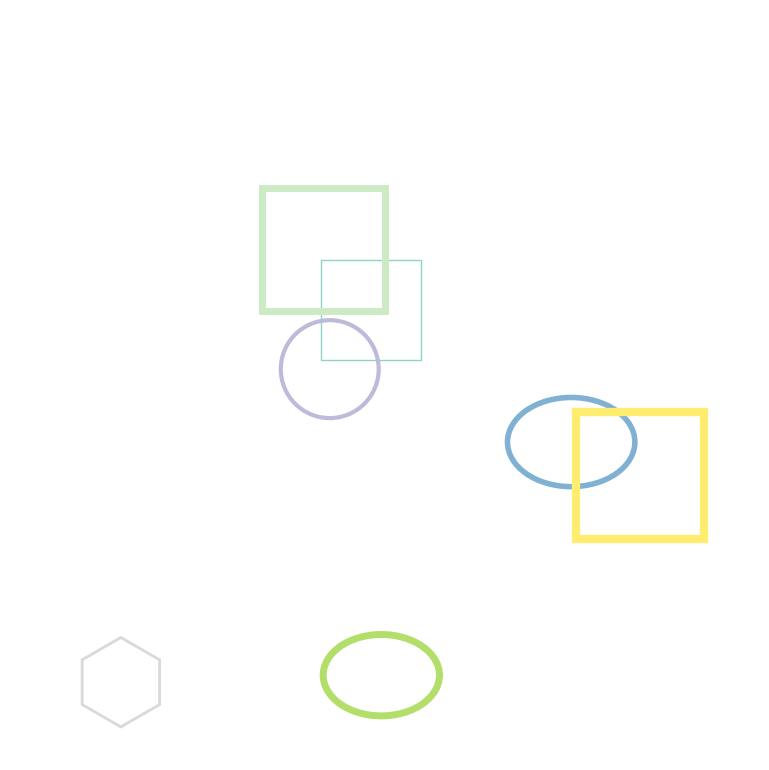[{"shape": "square", "thickness": 0.5, "radius": 0.32, "center": [0.481, 0.598]}, {"shape": "circle", "thickness": 1.5, "radius": 0.32, "center": [0.428, 0.521]}, {"shape": "oval", "thickness": 2, "radius": 0.41, "center": [0.742, 0.426]}, {"shape": "oval", "thickness": 2.5, "radius": 0.38, "center": [0.495, 0.123]}, {"shape": "hexagon", "thickness": 1, "radius": 0.29, "center": [0.157, 0.114]}, {"shape": "square", "thickness": 2.5, "radius": 0.4, "center": [0.42, 0.676]}, {"shape": "square", "thickness": 3, "radius": 0.41, "center": [0.831, 0.383]}]